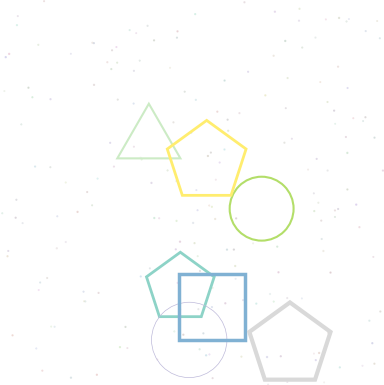[{"shape": "pentagon", "thickness": 2, "radius": 0.46, "center": [0.468, 0.252]}, {"shape": "circle", "thickness": 0.5, "radius": 0.49, "center": [0.491, 0.117]}, {"shape": "square", "thickness": 2.5, "radius": 0.43, "center": [0.551, 0.203]}, {"shape": "circle", "thickness": 1.5, "radius": 0.41, "center": [0.68, 0.458]}, {"shape": "pentagon", "thickness": 3, "radius": 0.55, "center": [0.753, 0.104]}, {"shape": "triangle", "thickness": 1.5, "radius": 0.47, "center": [0.387, 0.636]}, {"shape": "pentagon", "thickness": 2, "radius": 0.54, "center": [0.537, 0.58]}]